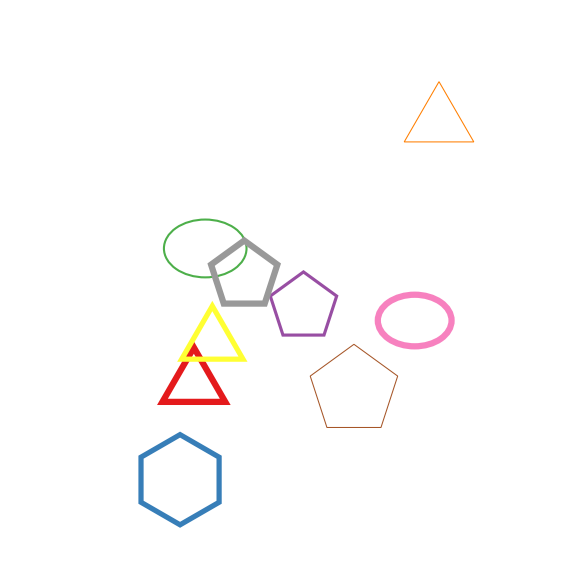[{"shape": "triangle", "thickness": 3, "radius": 0.31, "center": [0.336, 0.335]}, {"shape": "hexagon", "thickness": 2.5, "radius": 0.39, "center": [0.312, 0.168]}, {"shape": "oval", "thickness": 1, "radius": 0.36, "center": [0.355, 0.569]}, {"shape": "pentagon", "thickness": 1.5, "radius": 0.3, "center": [0.526, 0.468]}, {"shape": "triangle", "thickness": 0.5, "radius": 0.35, "center": [0.76, 0.788]}, {"shape": "triangle", "thickness": 2.5, "radius": 0.31, "center": [0.368, 0.408]}, {"shape": "pentagon", "thickness": 0.5, "radius": 0.4, "center": [0.613, 0.323]}, {"shape": "oval", "thickness": 3, "radius": 0.32, "center": [0.718, 0.444]}, {"shape": "pentagon", "thickness": 3, "radius": 0.3, "center": [0.423, 0.522]}]